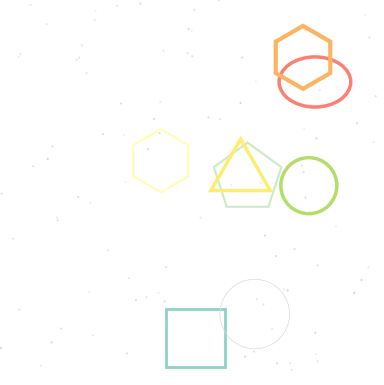[{"shape": "square", "thickness": 2, "radius": 0.38, "center": [0.507, 0.122]}, {"shape": "hexagon", "thickness": 1.5, "radius": 0.41, "center": [0.417, 0.582]}, {"shape": "oval", "thickness": 2.5, "radius": 0.47, "center": [0.818, 0.787]}, {"shape": "hexagon", "thickness": 3, "radius": 0.41, "center": [0.787, 0.851]}, {"shape": "circle", "thickness": 2.5, "radius": 0.36, "center": [0.802, 0.518]}, {"shape": "circle", "thickness": 0.5, "radius": 0.45, "center": [0.662, 0.184]}, {"shape": "pentagon", "thickness": 1.5, "radius": 0.46, "center": [0.643, 0.537]}, {"shape": "triangle", "thickness": 2.5, "radius": 0.45, "center": [0.625, 0.55]}]